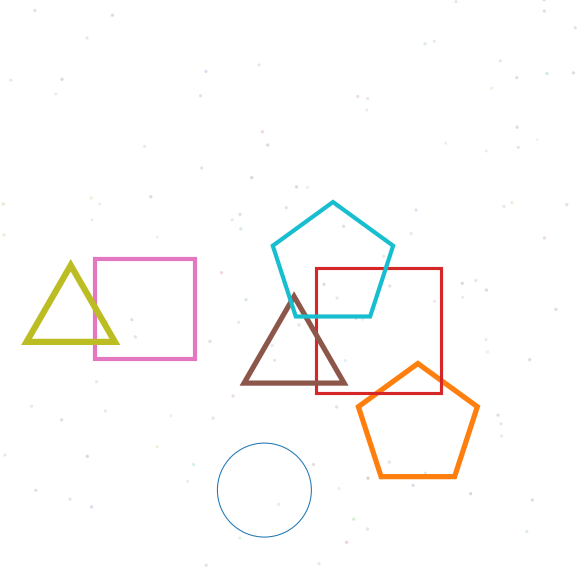[{"shape": "circle", "thickness": 0.5, "radius": 0.41, "center": [0.458, 0.151]}, {"shape": "pentagon", "thickness": 2.5, "radius": 0.54, "center": [0.724, 0.261]}, {"shape": "square", "thickness": 1.5, "radius": 0.54, "center": [0.656, 0.427]}, {"shape": "triangle", "thickness": 2.5, "radius": 0.5, "center": [0.509, 0.386]}, {"shape": "square", "thickness": 2, "radius": 0.43, "center": [0.252, 0.465]}, {"shape": "triangle", "thickness": 3, "radius": 0.44, "center": [0.122, 0.451]}, {"shape": "pentagon", "thickness": 2, "radius": 0.55, "center": [0.577, 0.54]}]